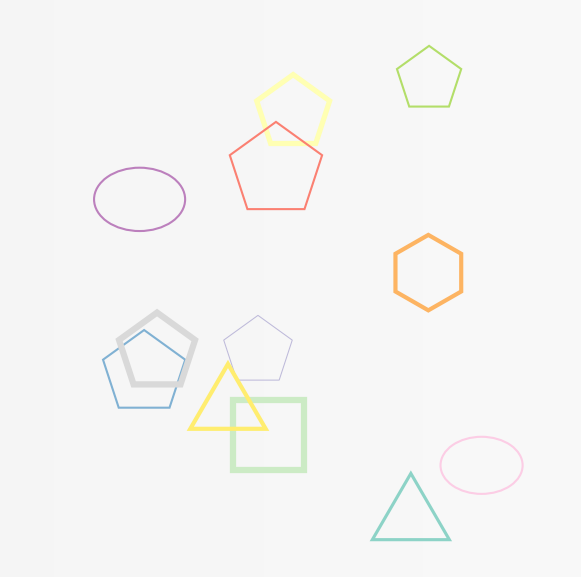[{"shape": "triangle", "thickness": 1.5, "radius": 0.38, "center": [0.707, 0.103]}, {"shape": "pentagon", "thickness": 2.5, "radius": 0.33, "center": [0.504, 0.804]}, {"shape": "pentagon", "thickness": 0.5, "radius": 0.31, "center": [0.444, 0.391]}, {"shape": "pentagon", "thickness": 1, "radius": 0.42, "center": [0.475, 0.705]}, {"shape": "pentagon", "thickness": 1, "radius": 0.37, "center": [0.248, 0.353]}, {"shape": "hexagon", "thickness": 2, "radius": 0.33, "center": [0.737, 0.527]}, {"shape": "pentagon", "thickness": 1, "radius": 0.29, "center": [0.738, 0.862]}, {"shape": "oval", "thickness": 1, "radius": 0.35, "center": [0.829, 0.193]}, {"shape": "pentagon", "thickness": 3, "radius": 0.34, "center": [0.27, 0.389]}, {"shape": "oval", "thickness": 1, "radius": 0.39, "center": [0.24, 0.654]}, {"shape": "square", "thickness": 3, "radius": 0.3, "center": [0.461, 0.245]}, {"shape": "triangle", "thickness": 2, "radius": 0.37, "center": [0.392, 0.294]}]